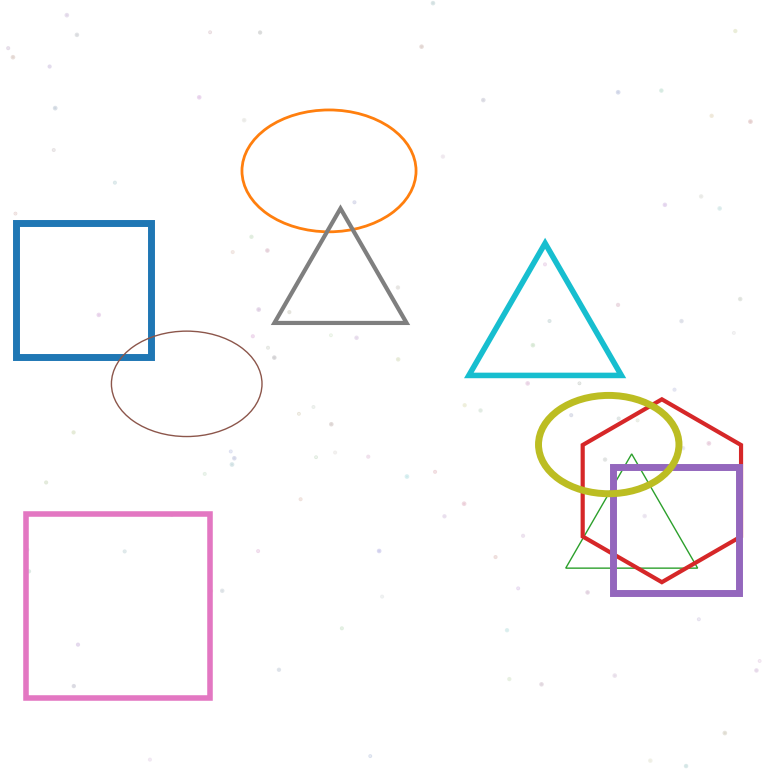[{"shape": "square", "thickness": 2.5, "radius": 0.44, "center": [0.108, 0.624]}, {"shape": "oval", "thickness": 1, "radius": 0.57, "center": [0.427, 0.778]}, {"shape": "triangle", "thickness": 0.5, "radius": 0.49, "center": [0.82, 0.312]}, {"shape": "hexagon", "thickness": 1.5, "radius": 0.59, "center": [0.86, 0.363]}, {"shape": "square", "thickness": 2.5, "radius": 0.41, "center": [0.877, 0.311]}, {"shape": "oval", "thickness": 0.5, "radius": 0.49, "center": [0.242, 0.502]}, {"shape": "square", "thickness": 2, "radius": 0.6, "center": [0.153, 0.213]}, {"shape": "triangle", "thickness": 1.5, "radius": 0.5, "center": [0.442, 0.63]}, {"shape": "oval", "thickness": 2.5, "radius": 0.46, "center": [0.791, 0.423]}, {"shape": "triangle", "thickness": 2, "radius": 0.57, "center": [0.708, 0.57]}]